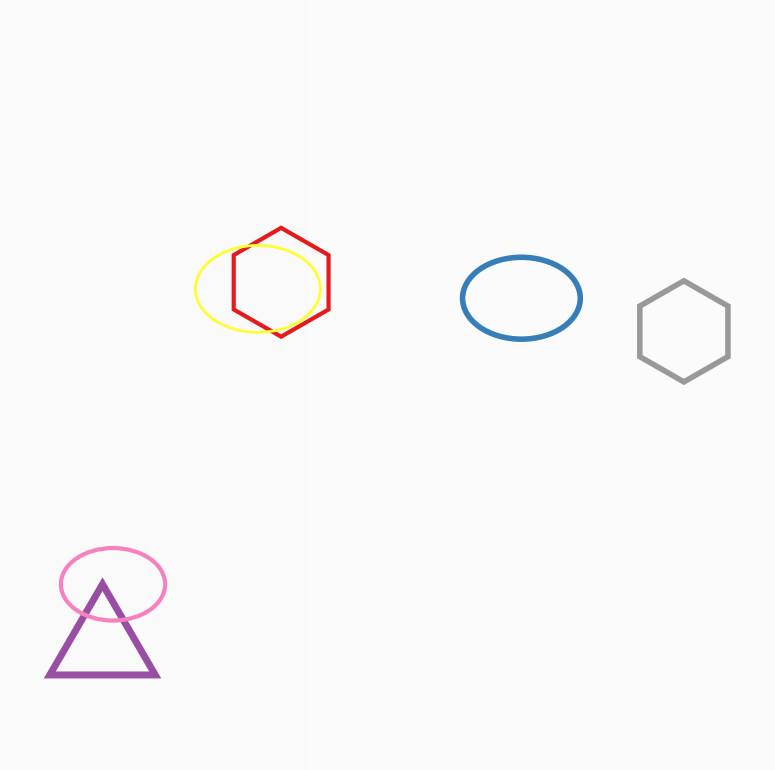[{"shape": "hexagon", "thickness": 1.5, "radius": 0.35, "center": [0.363, 0.633]}, {"shape": "oval", "thickness": 2, "radius": 0.38, "center": [0.673, 0.613]}, {"shape": "triangle", "thickness": 2.5, "radius": 0.39, "center": [0.132, 0.163]}, {"shape": "oval", "thickness": 1, "radius": 0.4, "center": [0.333, 0.625]}, {"shape": "oval", "thickness": 1.5, "radius": 0.34, "center": [0.146, 0.241]}, {"shape": "hexagon", "thickness": 2, "radius": 0.33, "center": [0.882, 0.57]}]